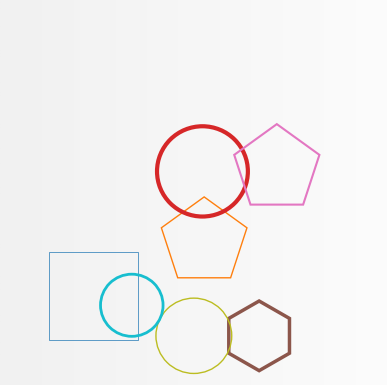[{"shape": "square", "thickness": 0.5, "radius": 0.57, "center": [0.242, 0.231]}, {"shape": "pentagon", "thickness": 1, "radius": 0.58, "center": [0.527, 0.372]}, {"shape": "circle", "thickness": 3, "radius": 0.59, "center": [0.522, 0.555]}, {"shape": "hexagon", "thickness": 2.5, "radius": 0.45, "center": [0.669, 0.128]}, {"shape": "pentagon", "thickness": 1.5, "radius": 0.58, "center": [0.714, 0.562]}, {"shape": "circle", "thickness": 1, "radius": 0.49, "center": [0.5, 0.128]}, {"shape": "circle", "thickness": 2, "radius": 0.4, "center": [0.34, 0.207]}]